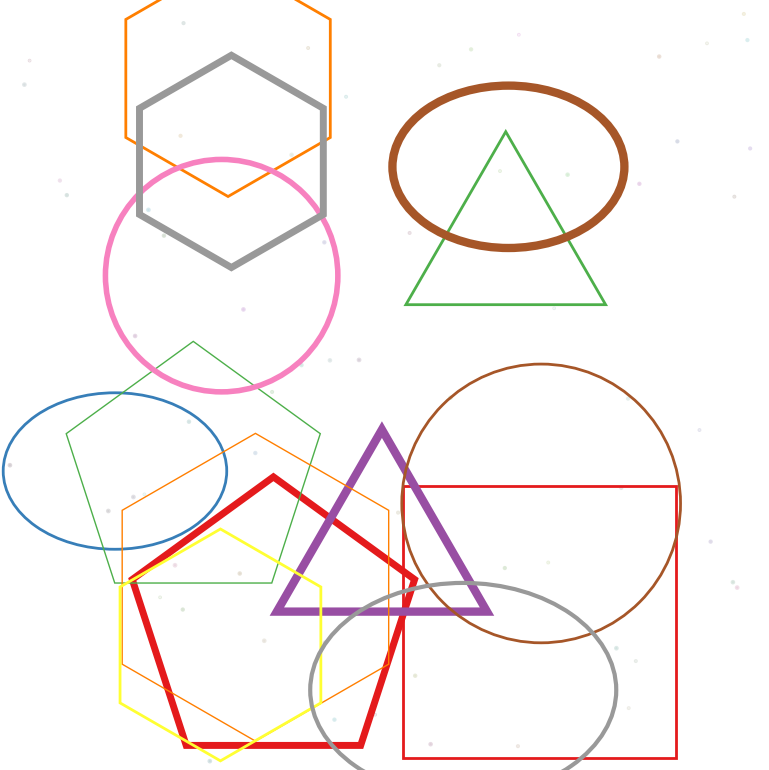[{"shape": "pentagon", "thickness": 2.5, "radius": 0.96, "center": [0.355, 0.188]}, {"shape": "square", "thickness": 1, "radius": 0.88, "center": [0.701, 0.192]}, {"shape": "oval", "thickness": 1, "radius": 0.73, "center": [0.149, 0.388]}, {"shape": "pentagon", "thickness": 0.5, "radius": 0.87, "center": [0.251, 0.383]}, {"shape": "triangle", "thickness": 1, "radius": 0.75, "center": [0.657, 0.679]}, {"shape": "triangle", "thickness": 3, "radius": 0.79, "center": [0.496, 0.284]}, {"shape": "hexagon", "thickness": 0.5, "radius": 1.0, "center": [0.332, 0.237]}, {"shape": "hexagon", "thickness": 1, "radius": 0.77, "center": [0.296, 0.898]}, {"shape": "hexagon", "thickness": 1, "radius": 0.75, "center": [0.286, 0.162]}, {"shape": "oval", "thickness": 3, "radius": 0.75, "center": [0.66, 0.783]}, {"shape": "circle", "thickness": 1, "radius": 0.9, "center": [0.703, 0.346]}, {"shape": "circle", "thickness": 2, "radius": 0.75, "center": [0.288, 0.642]}, {"shape": "oval", "thickness": 1.5, "radius": 0.99, "center": [0.602, 0.104]}, {"shape": "hexagon", "thickness": 2.5, "radius": 0.69, "center": [0.301, 0.79]}]